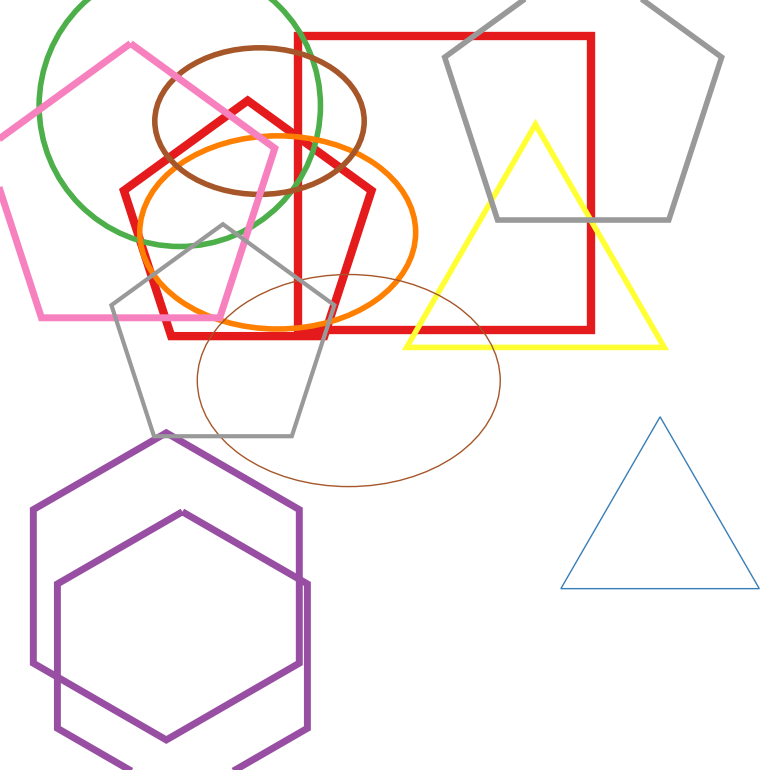[{"shape": "pentagon", "thickness": 3, "radius": 0.85, "center": [0.322, 0.7]}, {"shape": "square", "thickness": 3, "radius": 0.95, "center": [0.577, 0.763]}, {"shape": "triangle", "thickness": 0.5, "radius": 0.74, "center": [0.857, 0.31]}, {"shape": "circle", "thickness": 2, "radius": 0.91, "center": [0.233, 0.863]}, {"shape": "hexagon", "thickness": 2.5, "radius": 1.0, "center": [0.216, 0.238]}, {"shape": "hexagon", "thickness": 2.5, "radius": 0.94, "center": [0.237, 0.148]}, {"shape": "oval", "thickness": 2, "radius": 0.9, "center": [0.361, 0.698]}, {"shape": "triangle", "thickness": 2, "radius": 0.97, "center": [0.695, 0.645]}, {"shape": "oval", "thickness": 2, "radius": 0.68, "center": [0.337, 0.843]}, {"shape": "oval", "thickness": 0.5, "radius": 0.98, "center": [0.453, 0.506]}, {"shape": "pentagon", "thickness": 2.5, "radius": 0.98, "center": [0.17, 0.747]}, {"shape": "pentagon", "thickness": 1.5, "radius": 0.76, "center": [0.289, 0.557]}, {"shape": "pentagon", "thickness": 2, "radius": 0.95, "center": [0.757, 0.867]}]